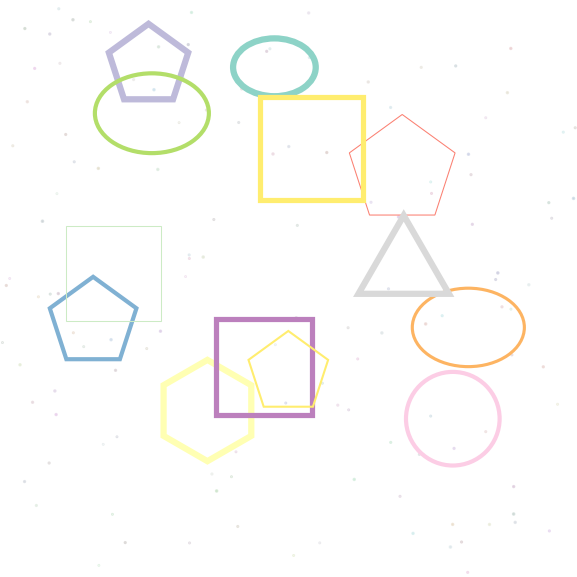[{"shape": "oval", "thickness": 3, "radius": 0.36, "center": [0.475, 0.883]}, {"shape": "hexagon", "thickness": 3, "radius": 0.44, "center": [0.359, 0.288]}, {"shape": "pentagon", "thickness": 3, "radius": 0.36, "center": [0.257, 0.886]}, {"shape": "pentagon", "thickness": 0.5, "radius": 0.48, "center": [0.696, 0.705]}, {"shape": "pentagon", "thickness": 2, "radius": 0.39, "center": [0.161, 0.441]}, {"shape": "oval", "thickness": 1.5, "radius": 0.49, "center": [0.811, 0.432]}, {"shape": "oval", "thickness": 2, "radius": 0.49, "center": [0.263, 0.803]}, {"shape": "circle", "thickness": 2, "radius": 0.41, "center": [0.784, 0.274]}, {"shape": "triangle", "thickness": 3, "radius": 0.45, "center": [0.699, 0.536]}, {"shape": "square", "thickness": 2.5, "radius": 0.41, "center": [0.457, 0.364]}, {"shape": "square", "thickness": 0.5, "radius": 0.41, "center": [0.196, 0.525]}, {"shape": "pentagon", "thickness": 1, "radius": 0.36, "center": [0.499, 0.354]}, {"shape": "square", "thickness": 2.5, "radius": 0.44, "center": [0.539, 0.743]}]